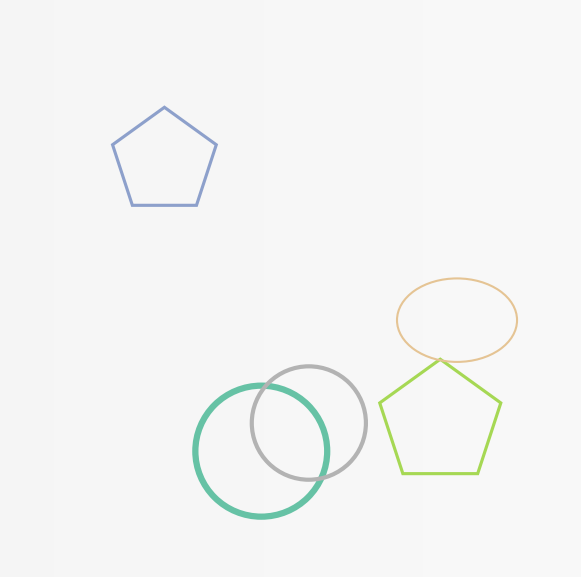[{"shape": "circle", "thickness": 3, "radius": 0.57, "center": [0.45, 0.218]}, {"shape": "pentagon", "thickness": 1.5, "radius": 0.47, "center": [0.283, 0.72]}, {"shape": "pentagon", "thickness": 1.5, "radius": 0.55, "center": [0.757, 0.268]}, {"shape": "oval", "thickness": 1, "radius": 0.52, "center": [0.786, 0.445]}, {"shape": "circle", "thickness": 2, "radius": 0.49, "center": [0.531, 0.267]}]